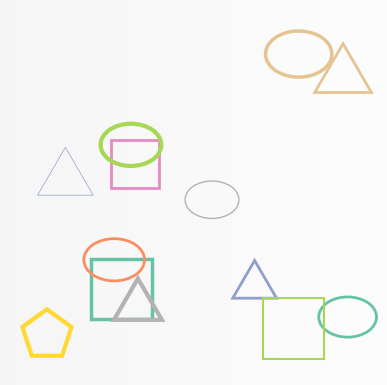[{"shape": "oval", "thickness": 2, "radius": 0.37, "center": [0.897, 0.177]}, {"shape": "square", "thickness": 2.5, "radius": 0.4, "center": [0.314, 0.249]}, {"shape": "oval", "thickness": 2, "radius": 0.39, "center": [0.295, 0.325]}, {"shape": "triangle", "thickness": 2, "radius": 0.33, "center": [0.657, 0.258]}, {"shape": "triangle", "thickness": 0.5, "radius": 0.41, "center": [0.169, 0.534]}, {"shape": "square", "thickness": 2, "radius": 0.31, "center": [0.349, 0.574]}, {"shape": "oval", "thickness": 3, "radius": 0.39, "center": [0.338, 0.624]}, {"shape": "square", "thickness": 1.5, "radius": 0.4, "center": [0.758, 0.146]}, {"shape": "pentagon", "thickness": 3, "radius": 0.33, "center": [0.121, 0.13]}, {"shape": "triangle", "thickness": 2, "radius": 0.42, "center": [0.885, 0.802]}, {"shape": "oval", "thickness": 2.5, "radius": 0.43, "center": [0.771, 0.86]}, {"shape": "oval", "thickness": 1, "radius": 0.35, "center": [0.547, 0.481]}, {"shape": "triangle", "thickness": 3, "radius": 0.36, "center": [0.356, 0.205]}]